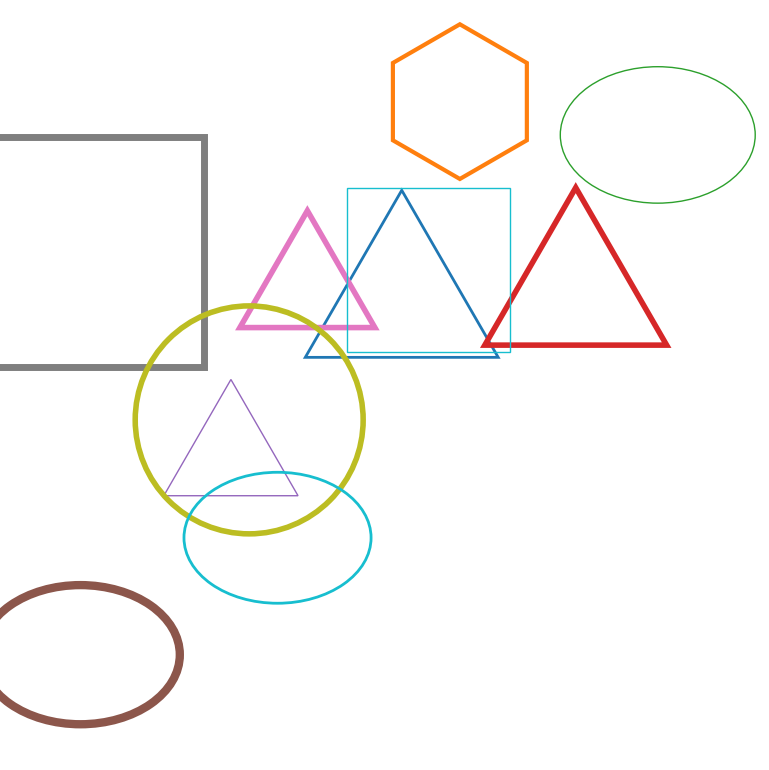[{"shape": "triangle", "thickness": 1, "radius": 0.72, "center": [0.522, 0.608]}, {"shape": "hexagon", "thickness": 1.5, "radius": 0.5, "center": [0.597, 0.868]}, {"shape": "oval", "thickness": 0.5, "radius": 0.63, "center": [0.854, 0.825]}, {"shape": "triangle", "thickness": 2, "radius": 0.68, "center": [0.748, 0.62]}, {"shape": "triangle", "thickness": 0.5, "radius": 0.5, "center": [0.3, 0.407]}, {"shape": "oval", "thickness": 3, "radius": 0.65, "center": [0.104, 0.15]}, {"shape": "triangle", "thickness": 2, "radius": 0.51, "center": [0.399, 0.625]}, {"shape": "square", "thickness": 2.5, "radius": 0.74, "center": [0.116, 0.673]}, {"shape": "circle", "thickness": 2, "radius": 0.74, "center": [0.324, 0.455]}, {"shape": "square", "thickness": 0.5, "radius": 0.53, "center": [0.556, 0.65]}, {"shape": "oval", "thickness": 1, "radius": 0.61, "center": [0.36, 0.302]}]